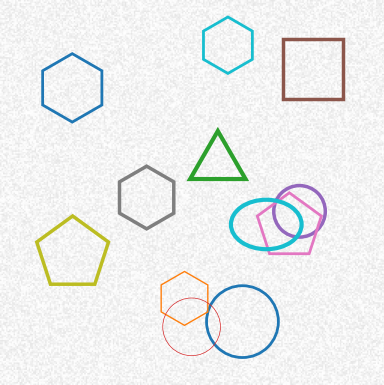[{"shape": "hexagon", "thickness": 2, "radius": 0.44, "center": [0.188, 0.772]}, {"shape": "circle", "thickness": 2, "radius": 0.47, "center": [0.63, 0.165]}, {"shape": "hexagon", "thickness": 1, "radius": 0.35, "center": [0.479, 0.225]}, {"shape": "triangle", "thickness": 3, "radius": 0.42, "center": [0.566, 0.577]}, {"shape": "circle", "thickness": 0.5, "radius": 0.37, "center": [0.498, 0.151]}, {"shape": "circle", "thickness": 2.5, "radius": 0.33, "center": [0.778, 0.451]}, {"shape": "square", "thickness": 2.5, "radius": 0.39, "center": [0.812, 0.821]}, {"shape": "pentagon", "thickness": 2, "radius": 0.44, "center": [0.752, 0.412]}, {"shape": "hexagon", "thickness": 2.5, "radius": 0.41, "center": [0.381, 0.487]}, {"shape": "pentagon", "thickness": 2.5, "radius": 0.49, "center": [0.189, 0.341]}, {"shape": "oval", "thickness": 3, "radius": 0.46, "center": [0.692, 0.417]}, {"shape": "hexagon", "thickness": 2, "radius": 0.37, "center": [0.592, 0.883]}]